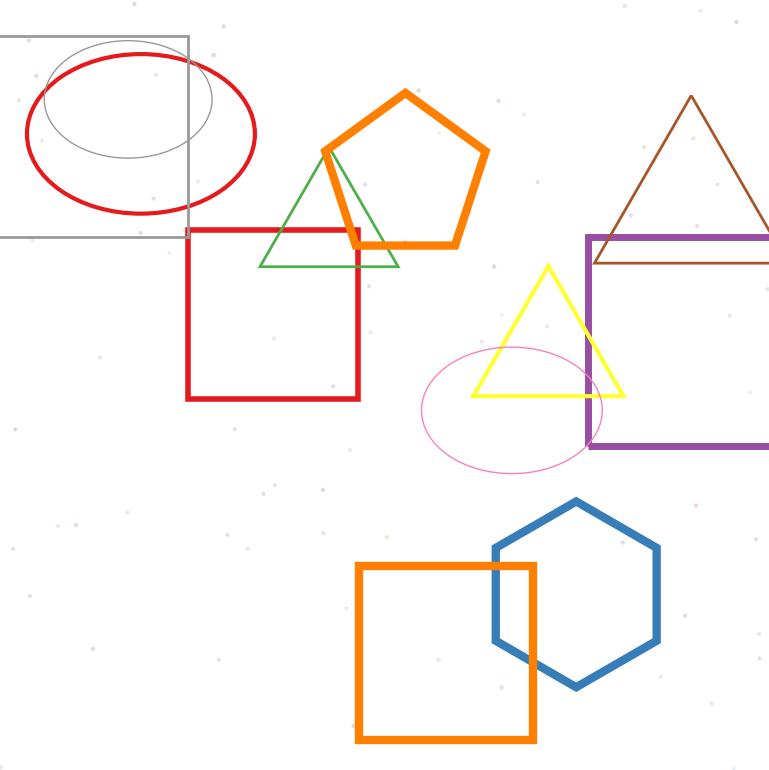[{"shape": "square", "thickness": 2, "radius": 0.55, "center": [0.354, 0.592]}, {"shape": "oval", "thickness": 1.5, "radius": 0.74, "center": [0.183, 0.826]}, {"shape": "hexagon", "thickness": 3, "radius": 0.6, "center": [0.748, 0.228]}, {"shape": "triangle", "thickness": 1, "radius": 0.52, "center": [0.427, 0.705]}, {"shape": "square", "thickness": 2.5, "radius": 0.68, "center": [0.899, 0.557]}, {"shape": "pentagon", "thickness": 3, "radius": 0.55, "center": [0.526, 0.77]}, {"shape": "square", "thickness": 3, "radius": 0.57, "center": [0.579, 0.152]}, {"shape": "triangle", "thickness": 1.5, "radius": 0.56, "center": [0.712, 0.542]}, {"shape": "triangle", "thickness": 1, "radius": 0.73, "center": [0.898, 0.731]}, {"shape": "oval", "thickness": 0.5, "radius": 0.59, "center": [0.665, 0.467]}, {"shape": "oval", "thickness": 0.5, "radius": 0.54, "center": [0.166, 0.871]}, {"shape": "square", "thickness": 1, "radius": 0.65, "center": [0.114, 0.822]}]